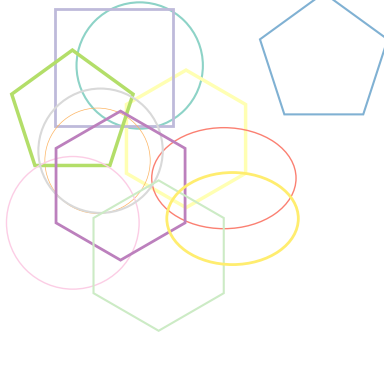[{"shape": "circle", "thickness": 1.5, "radius": 0.82, "center": [0.363, 0.83]}, {"shape": "hexagon", "thickness": 2.5, "radius": 0.89, "center": [0.483, 0.639]}, {"shape": "square", "thickness": 2, "radius": 0.77, "center": [0.295, 0.825]}, {"shape": "oval", "thickness": 1, "radius": 0.94, "center": [0.582, 0.537]}, {"shape": "pentagon", "thickness": 1.5, "radius": 0.87, "center": [0.841, 0.844]}, {"shape": "circle", "thickness": 0.5, "radius": 0.68, "center": [0.253, 0.582]}, {"shape": "pentagon", "thickness": 2.5, "radius": 0.83, "center": [0.188, 0.704]}, {"shape": "circle", "thickness": 1, "radius": 0.86, "center": [0.189, 0.421]}, {"shape": "circle", "thickness": 1.5, "radius": 0.81, "center": [0.261, 0.608]}, {"shape": "hexagon", "thickness": 2, "radius": 0.97, "center": [0.313, 0.518]}, {"shape": "hexagon", "thickness": 1.5, "radius": 0.98, "center": [0.412, 0.336]}, {"shape": "oval", "thickness": 2, "radius": 0.85, "center": [0.604, 0.432]}]